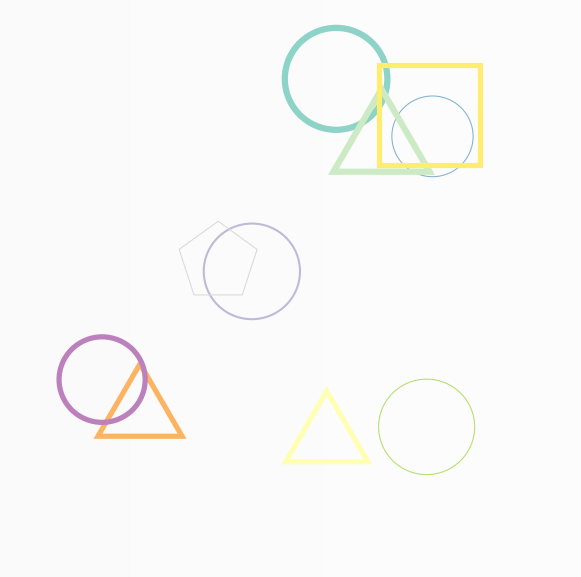[{"shape": "circle", "thickness": 3, "radius": 0.44, "center": [0.578, 0.863]}, {"shape": "triangle", "thickness": 2.5, "radius": 0.41, "center": [0.562, 0.24]}, {"shape": "circle", "thickness": 1, "radius": 0.41, "center": [0.433, 0.529]}, {"shape": "circle", "thickness": 0.5, "radius": 0.35, "center": [0.744, 0.763]}, {"shape": "triangle", "thickness": 2.5, "radius": 0.42, "center": [0.241, 0.286]}, {"shape": "circle", "thickness": 0.5, "radius": 0.41, "center": [0.734, 0.26]}, {"shape": "pentagon", "thickness": 0.5, "radius": 0.35, "center": [0.375, 0.545]}, {"shape": "circle", "thickness": 2.5, "radius": 0.37, "center": [0.176, 0.342]}, {"shape": "triangle", "thickness": 3, "radius": 0.48, "center": [0.656, 0.749]}, {"shape": "square", "thickness": 2.5, "radius": 0.43, "center": [0.739, 0.8]}]